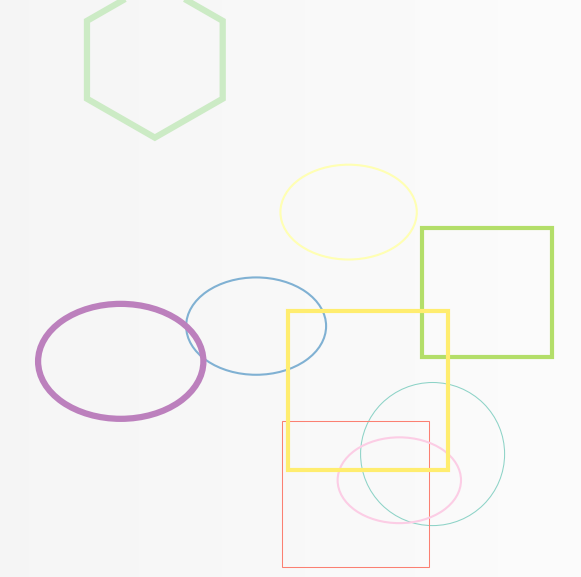[{"shape": "circle", "thickness": 0.5, "radius": 0.62, "center": [0.744, 0.213]}, {"shape": "oval", "thickness": 1, "radius": 0.59, "center": [0.6, 0.632]}, {"shape": "square", "thickness": 0.5, "radius": 0.63, "center": [0.612, 0.144]}, {"shape": "oval", "thickness": 1, "radius": 0.6, "center": [0.441, 0.434]}, {"shape": "square", "thickness": 2, "radius": 0.56, "center": [0.837, 0.493]}, {"shape": "oval", "thickness": 1, "radius": 0.53, "center": [0.687, 0.168]}, {"shape": "oval", "thickness": 3, "radius": 0.71, "center": [0.208, 0.373]}, {"shape": "hexagon", "thickness": 3, "radius": 0.67, "center": [0.266, 0.896]}, {"shape": "square", "thickness": 2, "radius": 0.69, "center": [0.633, 0.323]}]